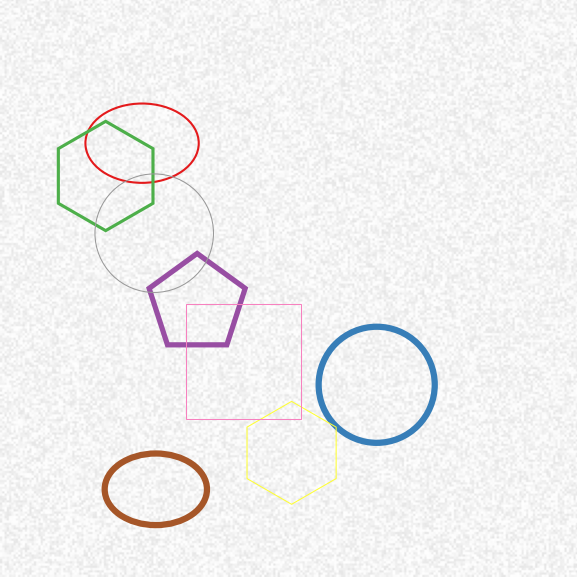[{"shape": "oval", "thickness": 1, "radius": 0.49, "center": [0.246, 0.751]}, {"shape": "circle", "thickness": 3, "radius": 0.5, "center": [0.652, 0.333]}, {"shape": "hexagon", "thickness": 1.5, "radius": 0.47, "center": [0.183, 0.694]}, {"shape": "pentagon", "thickness": 2.5, "radius": 0.44, "center": [0.341, 0.473]}, {"shape": "hexagon", "thickness": 0.5, "radius": 0.45, "center": [0.505, 0.215]}, {"shape": "oval", "thickness": 3, "radius": 0.44, "center": [0.27, 0.152]}, {"shape": "square", "thickness": 0.5, "radius": 0.5, "center": [0.422, 0.373]}, {"shape": "circle", "thickness": 0.5, "radius": 0.51, "center": [0.267, 0.595]}]